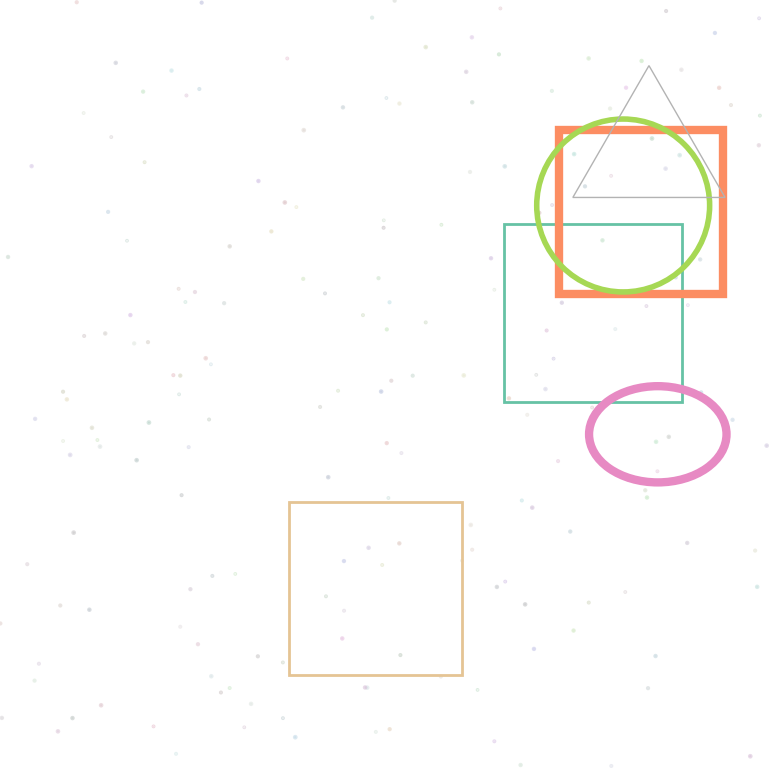[{"shape": "square", "thickness": 1, "radius": 0.58, "center": [0.77, 0.594]}, {"shape": "square", "thickness": 3, "radius": 0.53, "center": [0.832, 0.725]}, {"shape": "oval", "thickness": 3, "radius": 0.45, "center": [0.854, 0.436]}, {"shape": "circle", "thickness": 2, "radius": 0.56, "center": [0.809, 0.733]}, {"shape": "square", "thickness": 1, "radius": 0.56, "center": [0.488, 0.236]}, {"shape": "triangle", "thickness": 0.5, "radius": 0.57, "center": [0.843, 0.801]}]